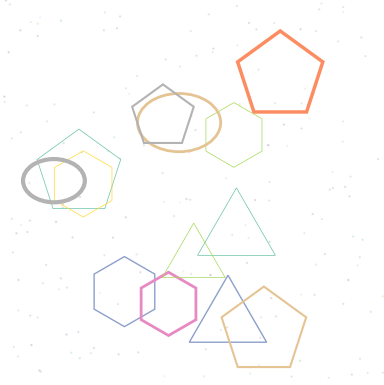[{"shape": "pentagon", "thickness": 0.5, "radius": 0.57, "center": [0.205, 0.55]}, {"shape": "triangle", "thickness": 0.5, "radius": 0.58, "center": [0.614, 0.395]}, {"shape": "pentagon", "thickness": 2.5, "radius": 0.58, "center": [0.728, 0.803]}, {"shape": "triangle", "thickness": 1, "radius": 0.58, "center": [0.592, 0.169]}, {"shape": "hexagon", "thickness": 1, "radius": 0.45, "center": [0.323, 0.243]}, {"shape": "hexagon", "thickness": 2, "radius": 0.41, "center": [0.438, 0.211]}, {"shape": "triangle", "thickness": 0.5, "radius": 0.47, "center": [0.503, 0.326]}, {"shape": "hexagon", "thickness": 0.5, "radius": 0.42, "center": [0.608, 0.649]}, {"shape": "hexagon", "thickness": 0.5, "radius": 0.43, "center": [0.216, 0.522]}, {"shape": "pentagon", "thickness": 1.5, "radius": 0.58, "center": [0.685, 0.14]}, {"shape": "oval", "thickness": 2, "radius": 0.54, "center": [0.465, 0.682]}, {"shape": "oval", "thickness": 3, "radius": 0.4, "center": [0.14, 0.531]}, {"shape": "pentagon", "thickness": 1.5, "radius": 0.42, "center": [0.423, 0.697]}]